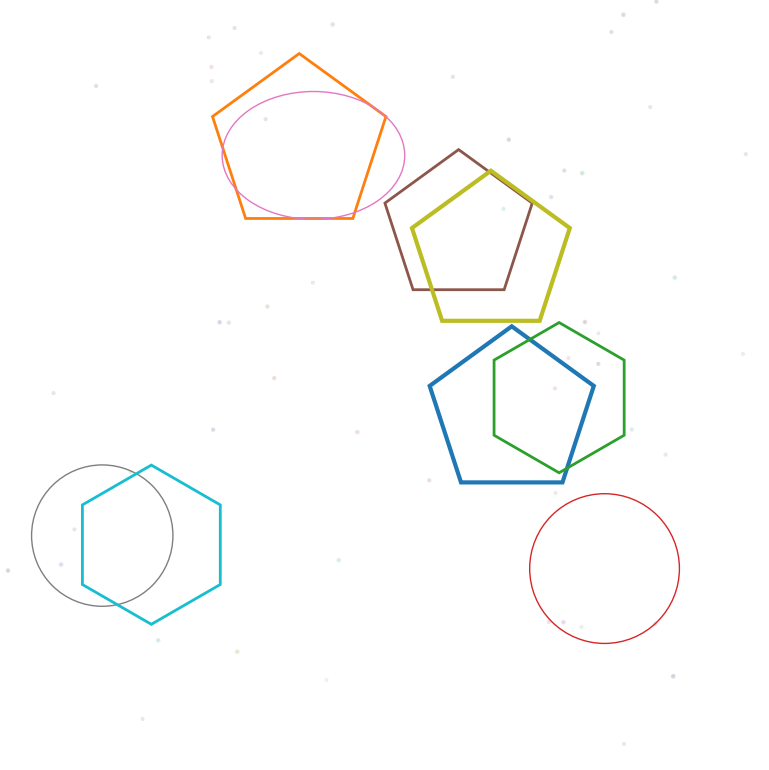[{"shape": "pentagon", "thickness": 1.5, "radius": 0.56, "center": [0.665, 0.464]}, {"shape": "pentagon", "thickness": 1, "radius": 0.59, "center": [0.389, 0.812]}, {"shape": "hexagon", "thickness": 1, "radius": 0.49, "center": [0.726, 0.484]}, {"shape": "circle", "thickness": 0.5, "radius": 0.49, "center": [0.785, 0.262]}, {"shape": "pentagon", "thickness": 1, "radius": 0.5, "center": [0.596, 0.705]}, {"shape": "oval", "thickness": 0.5, "radius": 0.59, "center": [0.407, 0.798]}, {"shape": "circle", "thickness": 0.5, "radius": 0.46, "center": [0.133, 0.304]}, {"shape": "pentagon", "thickness": 1.5, "radius": 0.54, "center": [0.638, 0.671]}, {"shape": "hexagon", "thickness": 1, "radius": 0.52, "center": [0.197, 0.293]}]